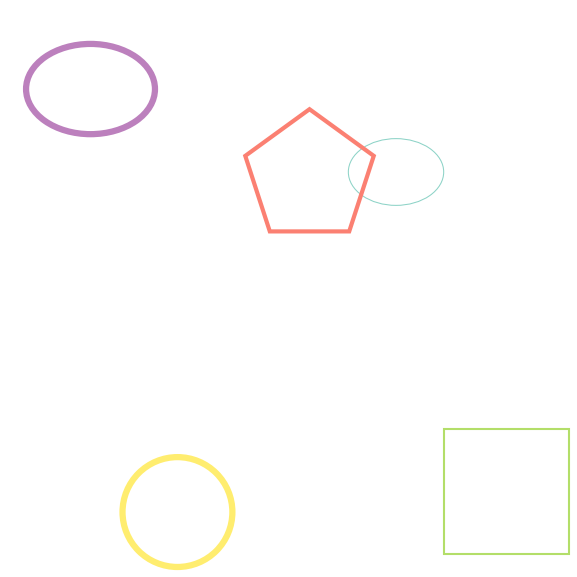[{"shape": "oval", "thickness": 0.5, "radius": 0.41, "center": [0.686, 0.701]}, {"shape": "pentagon", "thickness": 2, "radius": 0.58, "center": [0.536, 0.693]}, {"shape": "square", "thickness": 1, "radius": 0.54, "center": [0.877, 0.148]}, {"shape": "oval", "thickness": 3, "radius": 0.56, "center": [0.157, 0.845]}, {"shape": "circle", "thickness": 3, "radius": 0.48, "center": [0.307, 0.112]}]